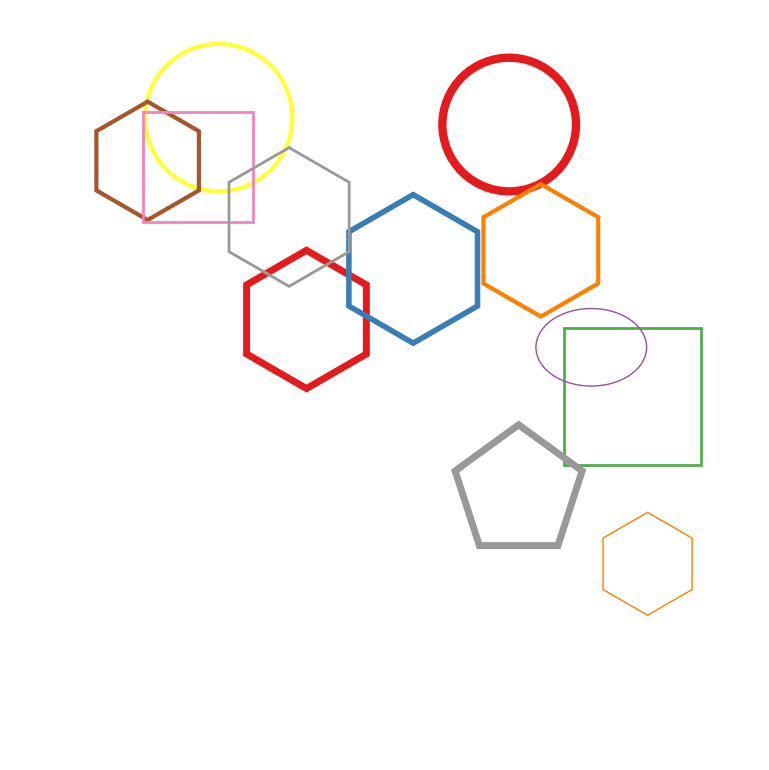[{"shape": "circle", "thickness": 3, "radius": 0.43, "center": [0.661, 0.838]}, {"shape": "hexagon", "thickness": 2.5, "radius": 0.45, "center": [0.398, 0.585]}, {"shape": "hexagon", "thickness": 2, "radius": 0.48, "center": [0.537, 0.651]}, {"shape": "square", "thickness": 1, "radius": 0.44, "center": [0.822, 0.485]}, {"shape": "oval", "thickness": 0.5, "radius": 0.36, "center": [0.768, 0.549]}, {"shape": "hexagon", "thickness": 0.5, "radius": 0.33, "center": [0.841, 0.268]}, {"shape": "hexagon", "thickness": 1.5, "radius": 0.43, "center": [0.702, 0.675]}, {"shape": "circle", "thickness": 1.5, "radius": 0.48, "center": [0.284, 0.847]}, {"shape": "hexagon", "thickness": 1.5, "radius": 0.38, "center": [0.192, 0.791]}, {"shape": "square", "thickness": 1, "radius": 0.36, "center": [0.257, 0.783]}, {"shape": "pentagon", "thickness": 2.5, "radius": 0.43, "center": [0.674, 0.362]}, {"shape": "hexagon", "thickness": 1, "radius": 0.45, "center": [0.375, 0.718]}]